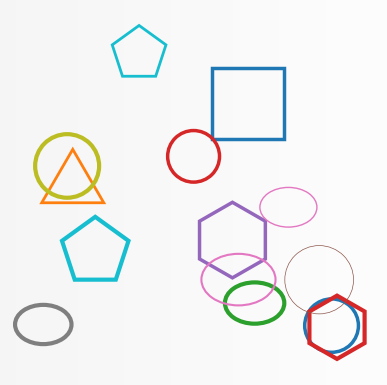[{"shape": "square", "thickness": 2.5, "radius": 0.46, "center": [0.64, 0.731]}, {"shape": "circle", "thickness": 2.5, "radius": 0.35, "center": [0.856, 0.154]}, {"shape": "triangle", "thickness": 2, "radius": 0.46, "center": [0.188, 0.52]}, {"shape": "oval", "thickness": 3, "radius": 0.38, "center": [0.657, 0.213]}, {"shape": "hexagon", "thickness": 3, "radius": 0.41, "center": [0.87, 0.15]}, {"shape": "circle", "thickness": 2.5, "radius": 0.33, "center": [0.5, 0.594]}, {"shape": "hexagon", "thickness": 2.5, "radius": 0.49, "center": [0.6, 0.376]}, {"shape": "circle", "thickness": 0.5, "radius": 0.44, "center": [0.824, 0.273]}, {"shape": "oval", "thickness": 1, "radius": 0.37, "center": [0.744, 0.462]}, {"shape": "oval", "thickness": 1.5, "radius": 0.48, "center": [0.615, 0.274]}, {"shape": "oval", "thickness": 3, "radius": 0.36, "center": [0.112, 0.157]}, {"shape": "circle", "thickness": 3, "radius": 0.41, "center": [0.173, 0.569]}, {"shape": "pentagon", "thickness": 3, "radius": 0.45, "center": [0.246, 0.347]}, {"shape": "pentagon", "thickness": 2, "radius": 0.36, "center": [0.359, 0.861]}]